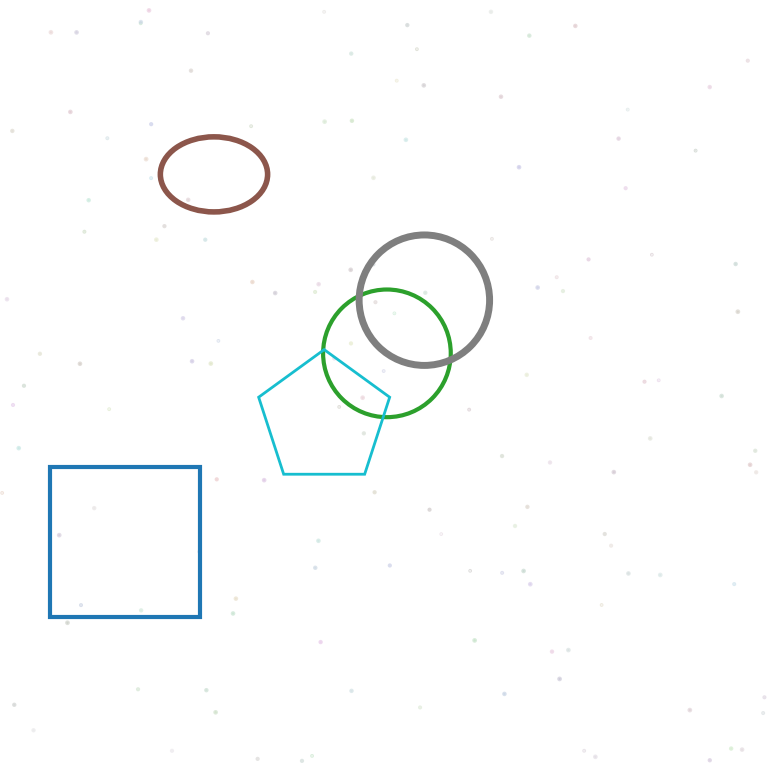[{"shape": "square", "thickness": 1.5, "radius": 0.49, "center": [0.163, 0.296]}, {"shape": "circle", "thickness": 1.5, "radius": 0.41, "center": [0.503, 0.541]}, {"shape": "oval", "thickness": 2, "radius": 0.35, "center": [0.278, 0.774]}, {"shape": "circle", "thickness": 2.5, "radius": 0.42, "center": [0.551, 0.61]}, {"shape": "pentagon", "thickness": 1, "radius": 0.45, "center": [0.421, 0.456]}]